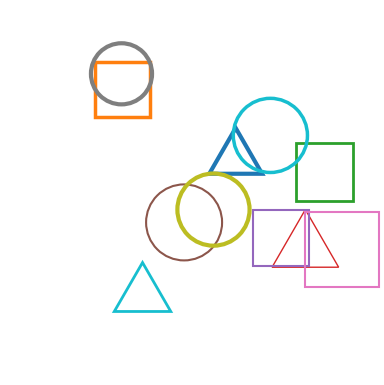[{"shape": "triangle", "thickness": 3, "radius": 0.4, "center": [0.612, 0.588]}, {"shape": "square", "thickness": 2.5, "radius": 0.36, "center": [0.318, 0.767]}, {"shape": "square", "thickness": 2, "radius": 0.37, "center": [0.843, 0.554]}, {"shape": "triangle", "thickness": 1, "radius": 0.5, "center": [0.793, 0.356]}, {"shape": "square", "thickness": 1.5, "radius": 0.36, "center": [0.73, 0.382]}, {"shape": "circle", "thickness": 1.5, "radius": 0.49, "center": [0.478, 0.422]}, {"shape": "square", "thickness": 1.5, "radius": 0.49, "center": [0.888, 0.352]}, {"shape": "circle", "thickness": 3, "radius": 0.4, "center": [0.316, 0.808]}, {"shape": "circle", "thickness": 3, "radius": 0.47, "center": [0.554, 0.456]}, {"shape": "circle", "thickness": 2.5, "radius": 0.48, "center": [0.702, 0.648]}, {"shape": "triangle", "thickness": 2, "radius": 0.42, "center": [0.37, 0.233]}]